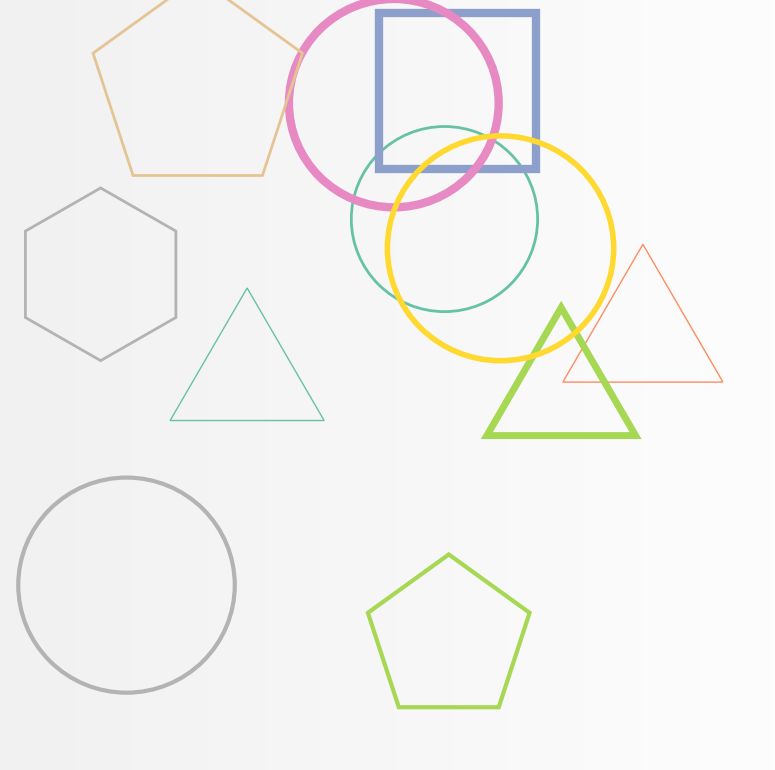[{"shape": "triangle", "thickness": 0.5, "radius": 0.57, "center": [0.319, 0.511]}, {"shape": "circle", "thickness": 1, "radius": 0.6, "center": [0.573, 0.715]}, {"shape": "triangle", "thickness": 0.5, "radius": 0.6, "center": [0.83, 0.563]}, {"shape": "square", "thickness": 3, "radius": 0.51, "center": [0.59, 0.882]}, {"shape": "circle", "thickness": 3, "radius": 0.68, "center": [0.508, 0.866]}, {"shape": "triangle", "thickness": 2.5, "radius": 0.55, "center": [0.724, 0.49]}, {"shape": "pentagon", "thickness": 1.5, "radius": 0.55, "center": [0.579, 0.17]}, {"shape": "circle", "thickness": 2, "radius": 0.73, "center": [0.646, 0.678]}, {"shape": "pentagon", "thickness": 1, "radius": 0.71, "center": [0.255, 0.887]}, {"shape": "circle", "thickness": 1.5, "radius": 0.7, "center": [0.163, 0.24]}, {"shape": "hexagon", "thickness": 1, "radius": 0.56, "center": [0.13, 0.644]}]